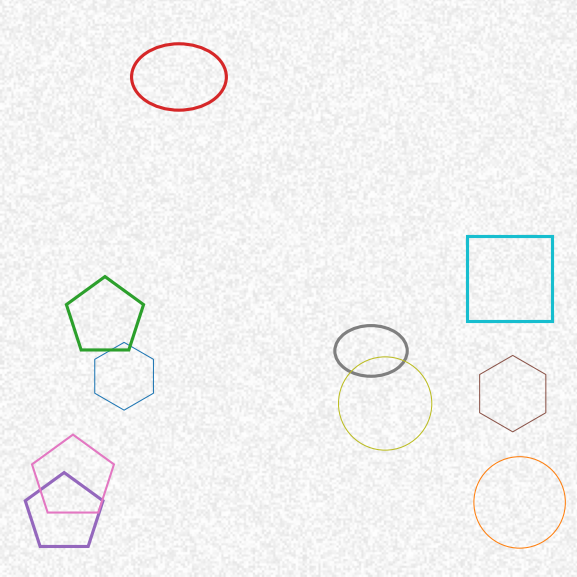[{"shape": "hexagon", "thickness": 0.5, "radius": 0.29, "center": [0.215, 0.348]}, {"shape": "circle", "thickness": 0.5, "radius": 0.4, "center": [0.9, 0.129]}, {"shape": "pentagon", "thickness": 1.5, "radius": 0.35, "center": [0.182, 0.45]}, {"shape": "oval", "thickness": 1.5, "radius": 0.41, "center": [0.31, 0.866]}, {"shape": "pentagon", "thickness": 1.5, "radius": 0.35, "center": [0.111, 0.11]}, {"shape": "hexagon", "thickness": 0.5, "radius": 0.33, "center": [0.888, 0.318]}, {"shape": "pentagon", "thickness": 1, "radius": 0.37, "center": [0.126, 0.172]}, {"shape": "oval", "thickness": 1.5, "radius": 0.31, "center": [0.642, 0.391]}, {"shape": "circle", "thickness": 0.5, "radius": 0.4, "center": [0.667, 0.3]}, {"shape": "square", "thickness": 1.5, "radius": 0.37, "center": [0.882, 0.517]}]